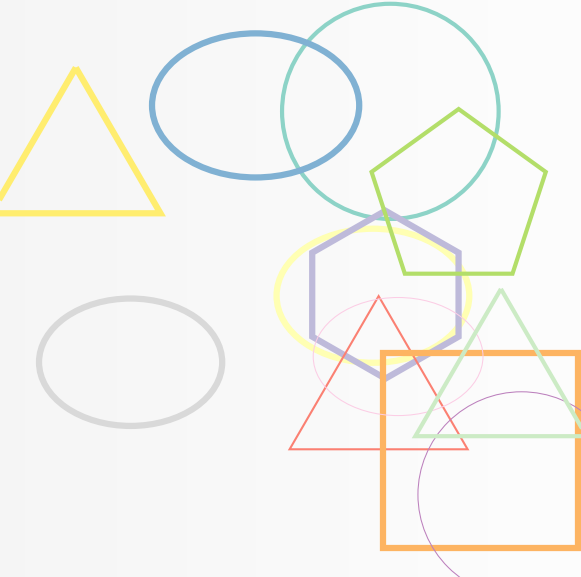[{"shape": "circle", "thickness": 2, "radius": 0.93, "center": [0.672, 0.806]}, {"shape": "oval", "thickness": 3, "radius": 0.83, "center": [0.642, 0.487]}, {"shape": "hexagon", "thickness": 3, "radius": 0.73, "center": [0.663, 0.489]}, {"shape": "triangle", "thickness": 1, "radius": 0.88, "center": [0.651, 0.31]}, {"shape": "oval", "thickness": 3, "radius": 0.89, "center": [0.44, 0.817]}, {"shape": "square", "thickness": 3, "radius": 0.84, "center": [0.827, 0.219]}, {"shape": "pentagon", "thickness": 2, "radius": 0.79, "center": [0.789, 0.653]}, {"shape": "oval", "thickness": 0.5, "radius": 0.73, "center": [0.685, 0.382]}, {"shape": "oval", "thickness": 3, "radius": 0.79, "center": [0.225, 0.372]}, {"shape": "circle", "thickness": 0.5, "radius": 0.89, "center": [0.897, 0.143]}, {"shape": "triangle", "thickness": 2, "radius": 0.85, "center": [0.862, 0.329]}, {"shape": "triangle", "thickness": 3, "radius": 0.84, "center": [0.13, 0.714]}]